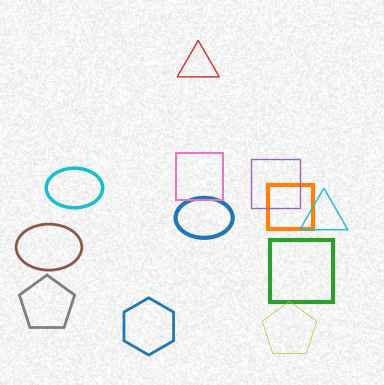[{"shape": "hexagon", "thickness": 2, "radius": 0.37, "center": [0.386, 0.152]}, {"shape": "oval", "thickness": 3, "radius": 0.37, "center": [0.53, 0.434]}, {"shape": "square", "thickness": 3, "radius": 0.29, "center": [0.754, 0.462]}, {"shape": "square", "thickness": 3, "radius": 0.41, "center": [0.783, 0.296]}, {"shape": "triangle", "thickness": 1, "radius": 0.32, "center": [0.515, 0.832]}, {"shape": "square", "thickness": 1, "radius": 0.32, "center": [0.715, 0.523]}, {"shape": "oval", "thickness": 2, "radius": 0.43, "center": [0.127, 0.358]}, {"shape": "square", "thickness": 1.5, "radius": 0.31, "center": [0.519, 0.543]}, {"shape": "pentagon", "thickness": 2, "radius": 0.38, "center": [0.122, 0.21]}, {"shape": "pentagon", "thickness": 0.5, "radius": 0.37, "center": [0.752, 0.143]}, {"shape": "triangle", "thickness": 1, "radius": 0.36, "center": [0.841, 0.439]}, {"shape": "oval", "thickness": 2.5, "radius": 0.37, "center": [0.193, 0.512]}]